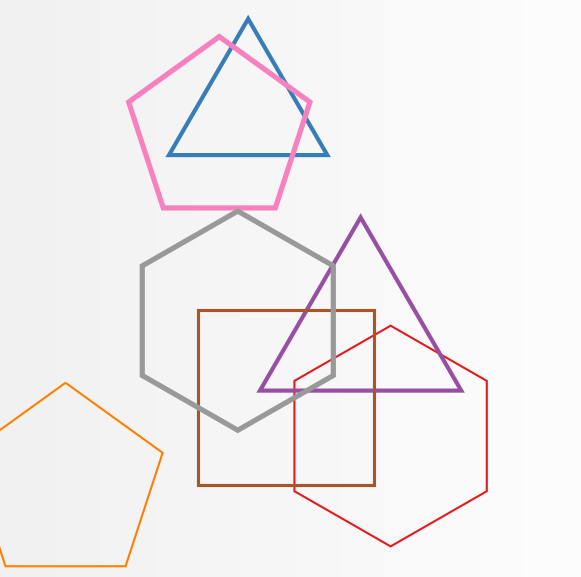[{"shape": "hexagon", "thickness": 1, "radius": 0.96, "center": [0.672, 0.244]}, {"shape": "triangle", "thickness": 2, "radius": 0.79, "center": [0.427, 0.809]}, {"shape": "triangle", "thickness": 2, "radius": 1.0, "center": [0.62, 0.423]}, {"shape": "pentagon", "thickness": 1, "radius": 0.88, "center": [0.113, 0.161]}, {"shape": "square", "thickness": 1.5, "radius": 0.76, "center": [0.492, 0.311]}, {"shape": "pentagon", "thickness": 2.5, "radius": 0.82, "center": [0.377, 0.772]}, {"shape": "hexagon", "thickness": 2.5, "radius": 0.95, "center": [0.409, 0.444]}]